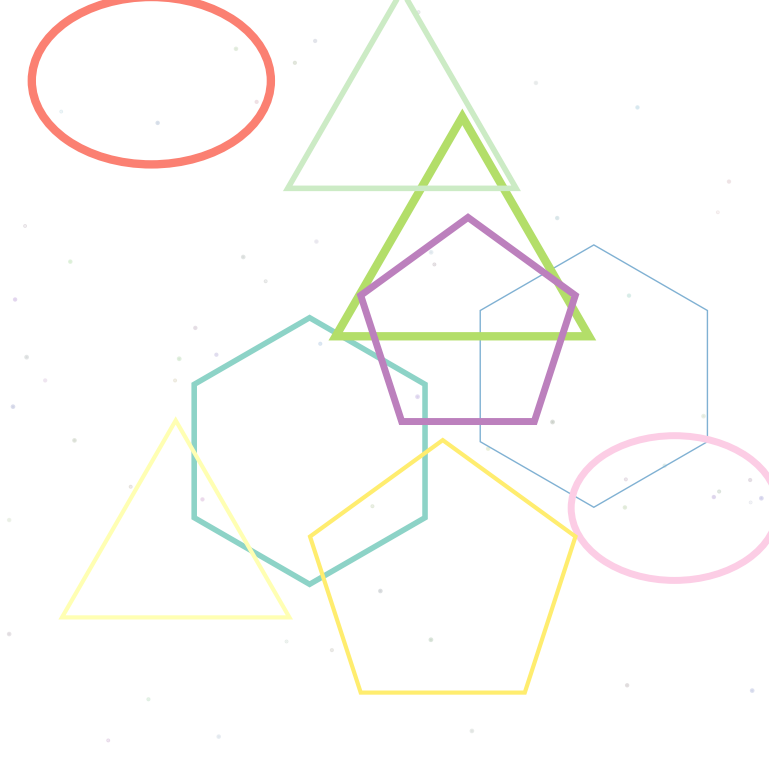[{"shape": "hexagon", "thickness": 2, "radius": 0.87, "center": [0.402, 0.414]}, {"shape": "triangle", "thickness": 1.5, "radius": 0.85, "center": [0.228, 0.283]}, {"shape": "oval", "thickness": 3, "radius": 0.78, "center": [0.197, 0.895]}, {"shape": "hexagon", "thickness": 0.5, "radius": 0.85, "center": [0.771, 0.512]}, {"shape": "triangle", "thickness": 3, "radius": 0.95, "center": [0.6, 0.658]}, {"shape": "oval", "thickness": 2.5, "radius": 0.67, "center": [0.876, 0.34]}, {"shape": "pentagon", "thickness": 2.5, "radius": 0.73, "center": [0.608, 0.571]}, {"shape": "triangle", "thickness": 2, "radius": 0.86, "center": [0.522, 0.841]}, {"shape": "pentagon", "thickness": 1.5, "radius": 0.91, "center": [0.575, 0.247]}]